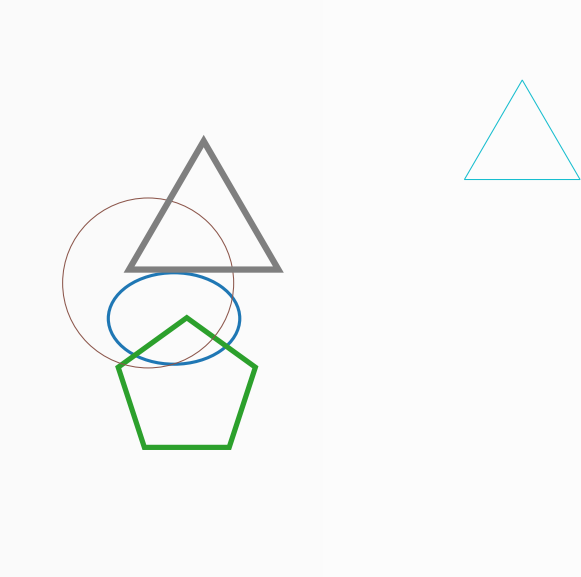[{"shape": "oval", "thickness": 1.5, "radius": 0.57, "center": [0.299, 0.448]}, {"shape": "pentagon", "thickness": 2.5, "radius": 0.62, "center": [0.321, 0.325]}, {"shape": "circle", "thickness": 0.5, "radius": 0.74, "center": [0.255, 0.509]}, {"shape": "triangle", "thickness": 3, "radius": 0.74, "center": [0.35, 0.607]}, {"shape": "triangle", "thickness": 0.5, "radius": 0.57, "center": [0.898, 0.746]}]